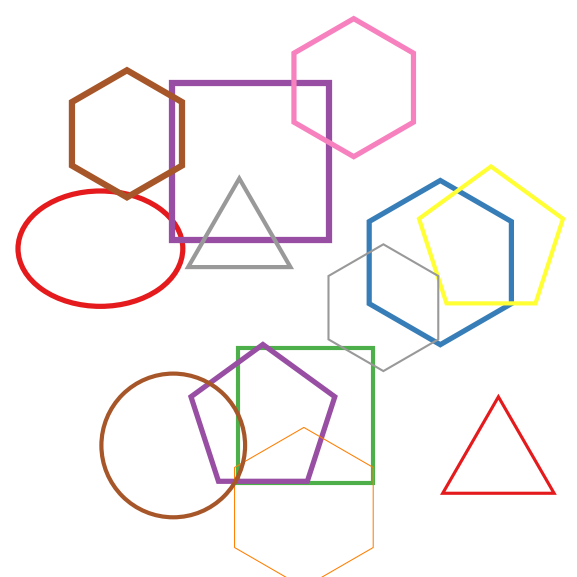[{"shape": "triangle", "thickness": 1.5, "radius": 0.56, "center": [0.863, 0.201]}, {"shape": "oval", "thickness": 2.5, "radius": 0.71, "center": [0.174, 0.569]}, {"shape": "hexagon", "thickness": 2.5, "radius": 0.71, "center": [0.762, 0.544]}, {"shape": "square", "thickness": 2, "radius": 0.58, "center": [0.529, 0.28]}, {"shape": "square", "thickness": 3, "radius": 0.68, "center": [0.434, 0.719]}, {"shape": "pentagon", "thickness": 2.5, "radius": 0.65, "center": [0.455, 0.272]}, {"shape": "hexagon", "thickness": 0.5, "radius": 0.69, "center": [0.526, 0.12]}, {"shape": "pentagon", "thickness": 2, "radius": 0.66, "center": [0.85, 0.58]}, {"shape": "circle", "thickness": 2, "radius": 0.62, "center": [0.3, 0.228]}, {"shape": "hexagon", "thickness": 3, "radius": 0.55, "center": [0.22, 0.767]}, {"shape": "hexagon", "thickness": 2.5, "radius": 0.6, "center": [0.612, 0.847]}, {"shape": "triangle", "thickness": 2, "radius": 0.51, "center": [0.414, 0.588]}, {"shape": "hexagon", "thickness": 1, "radius": 0.55, "center": [0.664, 0.466]}]